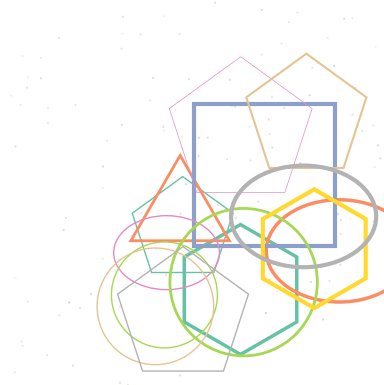[{"shape": "pentagon", "thickness": 1, "radius": 0.69, "center": [0.474, 0.404]}, {"shape": "hexagon", "thickness": 2.5, "radius": 0.84, "center": [0.625, 0.248]}, {"shape": "oval", "thickness": 2.5, "radius": 0.95, "center": [0.881, 0.348]}, {"shape": "triangle", "thickness": 2, "radius": 0.74, "center": [0.468, 0.449]}, {"shape": "square", "thickness": 3, "radius": 0.92, "center": [0.686, 0.545]}, {"shape": "oval", "thickness": 1, "radius": 0.69, "center": [0.433, 0.344]}, {"shape": "pentagon", "thickness": 0.5, "radius": 0.97, "center": [0.625, 0.658]}, {"shape": "circle", "thickness": 1, "radius": 0.69, "center": [0.427, 0.234]}, {"shape": "circle", "thickness": 2, "radius": 0.96, "center": [0.633, 0.267]}, {"shape": "hexagon", "thickness": 3, "radius": 0.77, "center": [0.816, 0.354]}, {"shape": "circle", "thickness": 1, "radius": 0.76, "center": [0.404, 0.204]}, {"shape": "pentagon", "thickness": 1.5, "radius": 0.82, "center": [0.796, 0.697]}, {"shape": "pentagon", "thickness": 1, "radius": 0.89, "center": [0.475, 0.181]}, {"shape": "oval", "thickness": 3, "radius": 0.94, "center": [0.789, 0.438]}]